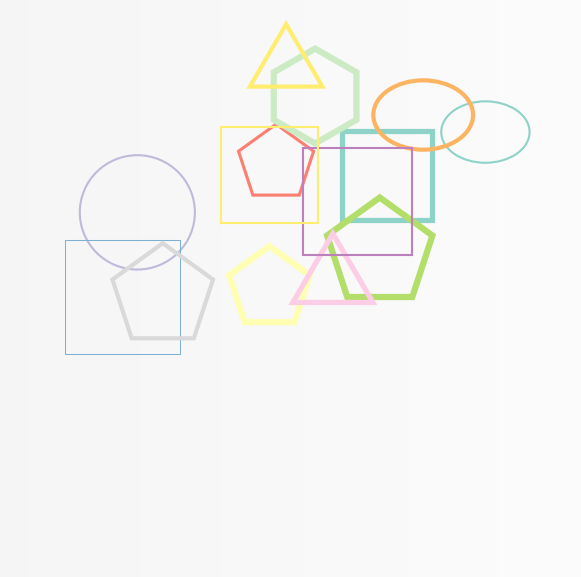[{"shape": "oval", "thickness": 1, "radius": 0.38, "center": [0.835, 0.77]}, {"shape": "square", "thickness": 2.5, "radius": 0.39, "center": [0.665, 0.695]}, {"shape": "pentagon", "thickness": 3, "radius": 0.36, "center": [0.464, 0.5]}, {"shape": "circle", "thickness": 1, "radius": 0.49, "center": [0.236, 0.631]}, {"shape": "pentagon", "thickness": 1.5, "radius": 0.34, "center": [0.475, 0.716]}, {"shape": "square", "thickness": 0.5, "radius": 0.49, "center": [0.21, 0.485]}, {"shape": "oval", "thickness": 2, "radius": 0.43, "center": [0.728, 0.8]}, {"shape": "pentagon", "thickness": 3, "radius": 0.48, "center": [0.653, 0.562]}, {"shape": "triangle", "thickness": 2.5, "radius": 0.4, "center": [0.573, 0.515]}, {"shape": "pentagon", "thickness": 2, "radius": 0.45, "center": [0.28, 0.487]}, {"shape": "square", "thickness": 1, "radius": 0.47, "center": [0.615, 0.65]}, {"shape": "hexagon", "thickness": 3, "radius": 0.41, "center": [0.542, 0.833]}, {"shape": "triangle", "thickness": 2, "radius": 0.36, "center": [0.492, 0.885]}, {"shape": "square", "thickness": 1, "radius": 0.42, "center": [0.464, 0.696]}]